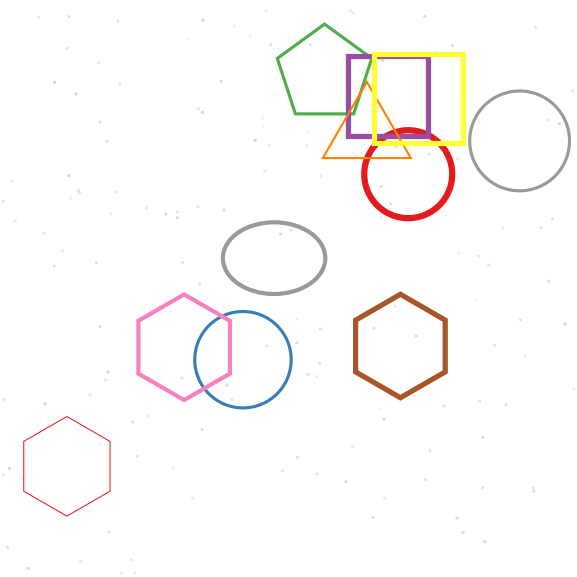[{"shape": "circle", "thickness": 3, "radius": 0.38, "center": [0.707, 0.698]}, {"shape": "hexagon", "thickness": 0.5, "radius": 0.43, "center": [0.116, 0.192]}, {"shape": "circle", "thickness": 1.5, "radius": 0.42, "center": [0.421, 0.376]}, {"shape": "pentagon", "thickness": 1.5, "radius": 0.43, "center": [0.562, 0.871]}, {"shape": "square", "thickness": 2.5, "radius": 0.34, "center": [0.672, 0.833]}, {"shape": "triangle", "thickness": 1, "radius": 0.44, "center": [0.635, 0.769]}, {"shape": "square", "thickness": 2.5, "radius": 0.39, "center": [0.725, 0.828]}, {"shape": "hexagon", "thickness": 2.5, "radius": 0.45, "center": [0.693, 0.4]}, {"shape": "hexagon", "thickness": 2, "radius": 0.46, "center": [0.319, 0.398]}, {"shape": "oval", "thickness": 2, "radius": 0.44, "center": [0.475, 0.552]}, {"shape": "circle", "thickness": 1.5, "radius": 0.43, "center": [0.9, 0.755]}]